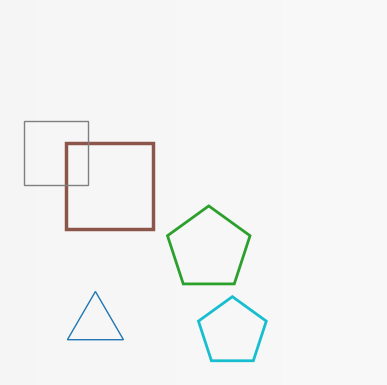[{"shape": "triangle", "thickness": 1, "radius": 0.42, "center": [0.246, 0.159]}, {"shape": "pentagon", "thickness": 2, "radius": 0.56, "center": [0.539, 0.353]}, {"shape": "square", "thickness": 2.5, "radius": 0.56, "center": [0.284, 0.517]}, {"shape": "square", "thickness": 1, "radius": 0.41, "center": [0.145, 0.602]}, {"shape": "pentagon", "thickness": 2, "radius": 0.46, "center": [0.6, 0.137]}]